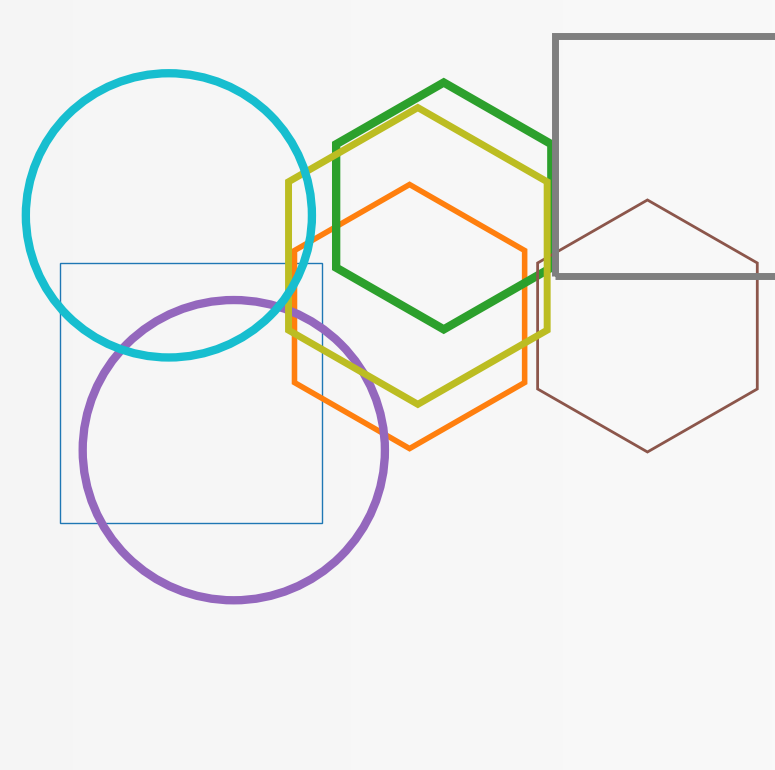[{"shape": "square", "thickness": 0.5, "radius": 0.85, "center": [0.247, 0.489]}, {"shape": "hexagon", "thickness": 2, "radius": 0.86, "center": [0.528, 0.589]}, {"shape": "hexagon", "thickness": 3, "radius": 0.8, "center": [0.573, 0.733]}, {"shape": "circle", "thickness": 3, "radius": 0.97, "center": [0.302, 0.415]}, {"shape": "hexagon", "thickness": 1, "radius": 0.82, "center": [0.835, 0.577]}, {"shape": "square", "thickness": 2.5, "radius": 0.78, "center": [0.872, 0.797]}, {"shape": "hexagon", "thickness": 2.5, "radius": 0.96, "center": [0.539, 0.668]}, {"shape": "circle", "thickness": 3, "radius": 0.92, "center": [0.218, 0.72]}]